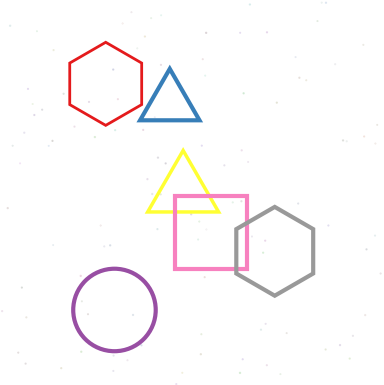[{"shape": "hexagon", "thickness": 2, "radius": 0.54, "center": [0.275, 0.782]}, {"shape": "triangle", "thickness": 3, "radius": 0.45, "center": [0.441, 0.732]}, {"shape": "circle", "thickness": 3, "radius": 0.54, "center": [0.297, 0.195]}, {"shape": "triangle", "thickness": 2.5, "radius": 0.53, "center": [0.476, 0.503]}, {"shape": "square", "thickness": 3, "radius": 0.47, "center": [0.549, 0.396]}, {"shape": "hexagon", "thickness": 3, "radius": 0.58, "center": [0.714, 0.347]}]